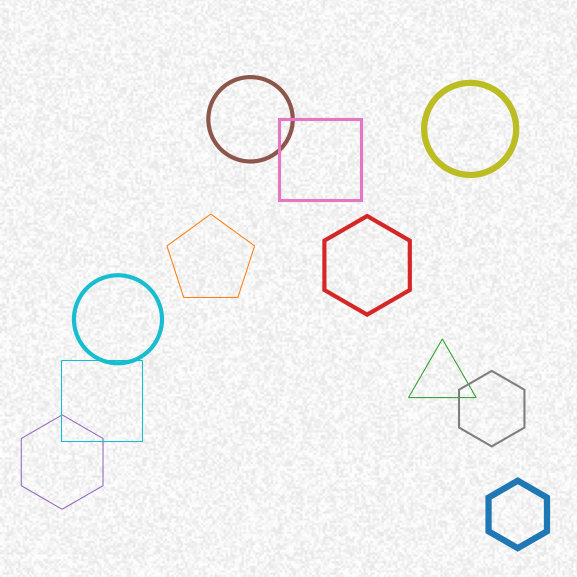[{"shape": "hexagon", "thickness": 3, "radius": 0.29, "center": [0.897, 0.108]}, {"shape": "pentagon", "thickness": 0.5, "radius": 0.4, "center": [0.365, 0.549]}, {"shape": "triangle", "thickness": 0.5, "radius": 0.34, "center": [0.766, 0.344]}, {"shape": "hexagon", "thickness": 2, "radius": 0.43, "center": [0.636, 0.54]}, {"shape": "hexagon", "thickness": 0.5, "radius": 0.41, "center": [0.108, 0.199]}, {"shape": "circle", "thickness": 2, "radius": 0.37, "center": [0.434, 0.793]}, {"shape": "square", "thickness": 1.5, "radius": 0.35, "center": [0.554, 0.723]}, {"shape": "hexagon", "thickness": 1, "radius": 0.33, "center": [0.852, 0.292]}, {"shape": "circle", "thickness": 3, "radius": 0.4, "center": [0.814, 0.776]}, {"shape": "square", "thickness": 0.5, "radius": 0.35, "center": [0.175, 0.306]}, {"shape": "circle", "thickness": 2, "radius": 0.38, "center": [0.204, 0.446]}]